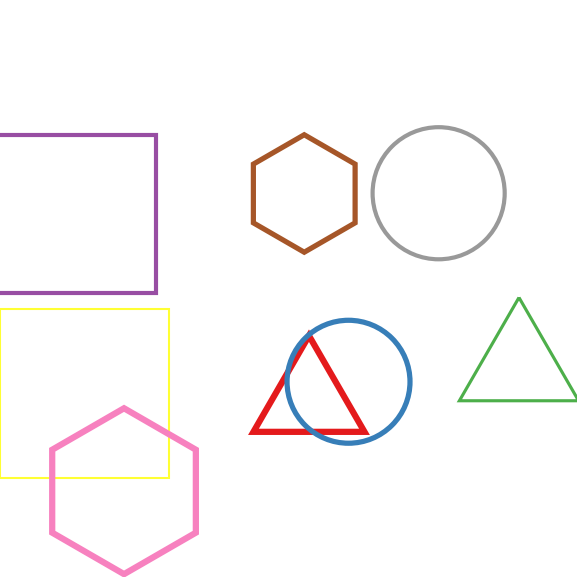[{"shape": "triangle", "thickness": 3, "radius": 0.55, "center": [0.535, 0.307]}, {"shape": "circle", "thickness": 2.5, "radius": 0.53, "center": [0.604, 0.338]}, {"shape": "triangle", "thickness": 1.5, "radius": 0.6, "center": [0.899, 0.365]}, {"shape": "square", "thickness": 2, "radius": 0.68, "center": [0.133, 0.628]}, {"shape": "square", "thickness": 1, "radius": 0.73, "center": [0.146, 0.318]}, {"shape": "hexagon", "thickness": 2.5, "radius": 0.51, "center": [0.527, 0.664]}, {"shape": "hexagon", "thickness": 3, "radius": 0.72, "center": [0.215, 0.149]}, {"shape": "circle", "thickness": 2, "radius": 0.57, "center": [0.76, 0.665]}]